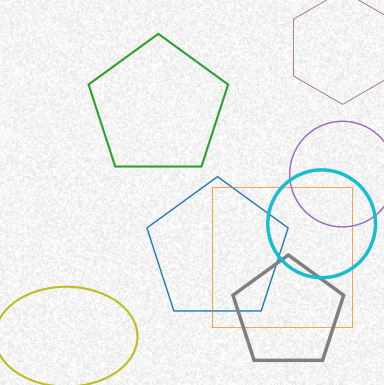[{"shape": "pentagon", "thickness": 1, "radius": 0.96, "center": [0.565, 0.348]}, {"shape": "square", "thickness": 0.5, "radius": 0.91, "center": [0.732, 0.333]}, {"shape": "pentagon", "thickness": 1.5, "radius": 0.95, "center": [0.411, 0.722]}, {"shape": "circle", "thickness": 1, "radius": 0.69, "center": [0.89, 0.548]}, {"shape": "hexagon", "thickness": 0.5, "radius": 0.74, "center": [0.89, 0.876]}, {"shape": "pentagon", "thickness": 2.5, "radius": 0.76, "center": [0.749, 0.186]}, {"shape": "oval", "thickness": 1.5, "radius": 0.93, "center": [0.172, 0.126]}, {"shape": "circle", "thickness": 2.5, "radius": 0.7, "center": [0.836, 0.419]}]